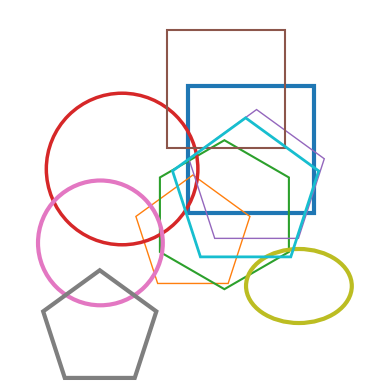[{"shape": "square", "thickness": 3, "radius": 0.82, "center": [0.652, 0.612]}, {"shape": "pentagon", "thickness": 1, "radius": 0.78, "center": [0.501, 0.39]}, {"shape": "hexagon", "thickness": 1.5, "radius": 0.97, "center": [0.583, 0.442]}, {"shape": "circle", "thickness": 2.5, "radius": 0.98, "center": [0.317, 0.561]}, {"shape": "pentagon", "thickness": 1, "radius": 0.92, "center": [0.666, 0.53]}, {"shape": "square", "thickness": 1.5, "radius": 0.77, "center": [0.587, 0.768]}, {"shape": "circle", "thickness": 3, "radius": 0.81, "center": [0.261, 0.369]}, {"shape": "pentagon", "thickness": 3, "radius": 0.77, "center": [0.259, 0.143]}, {"shape": "oval", "thickness": 3, "radius": 0.69, "center": [0.776, 0.257]}, {"shape": "pentagon", "thickness": 2, "radius": 1.0, "center": [0.638, 0.494]}]